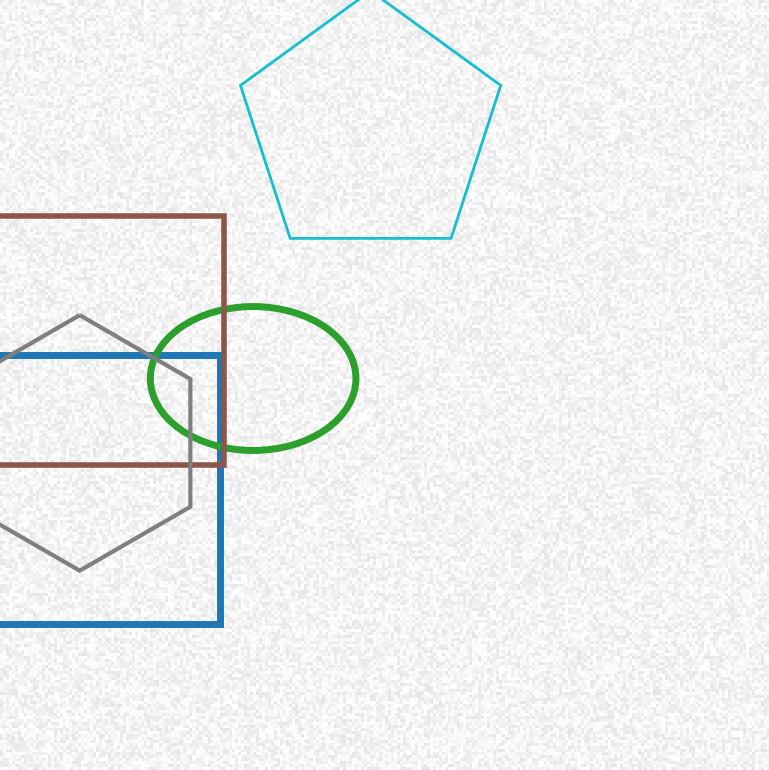[{"shape": "square", "thickness": 2.5, "radius": 0.87, "center": [0.111, 0.364]}, {"shape": "oval", "thickness": 2.5, "radius": 0.67, "center": [0.329, 0.508]}, {"shape": "square", "thickness": 2, "radius": 0.81, "center": [0.13, 0.558]}, {"shape": "hexagon", "thickness": 1.5, "radius": 0.83, "center": [0.104, 0.425]}, {"shape": "pentagon", "thickness": 1, "radius": 0.89, "center": [0.481, 0.834]}]